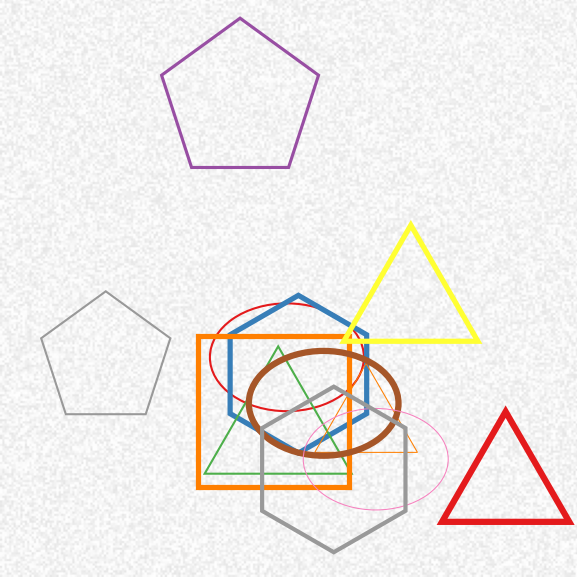[{"shape": "triangle", "thickness": 3, "radius": 0.64, "center": [0.876, 0.159]}, {"shape": "oval", "thickness": 1, "radius": 0.67, "center": [0.497, 0.38]}, {"shape": "hexagon", "thickness": 2.5, "radius": 0.68, "center": [0.517, 0.351]}, {"shape": "triangle", "thickness": 1, "radius": 0.74, "center": [0.482, 0.252]}, {"shape": "pentagon", "thickness": 1.5, "radius": 0.71, "center": [0.416, 0.825]}, {"shape": "square", "thickness": 2.5, "radius": 0.65, "center": [0.473, 0.287]}, {"shape": "triangle", "thickness": 0.5, "radius": 0.51, "center": [0.634, 0.267]}, {"shape": "triangle", "thickness": 2.5, "radius": 0.67, "center": [0.711, 0.475]}, {"shape": "oval", "thickness": 3, "radius": 0.65, "center": [0.56, 0.301]}, {"shape": "oval", "thickness": 0.5, "radius": 0.63, "center": [0.651, 0.204]}, {"shape": "hexagon", "thickness": 2, "radius": 0.72, "center": [0.578, 0.186]}, {"shape": "pentagon", "thickness": 1, "radius": 0.59, "center": [0.183, 0.377]}]